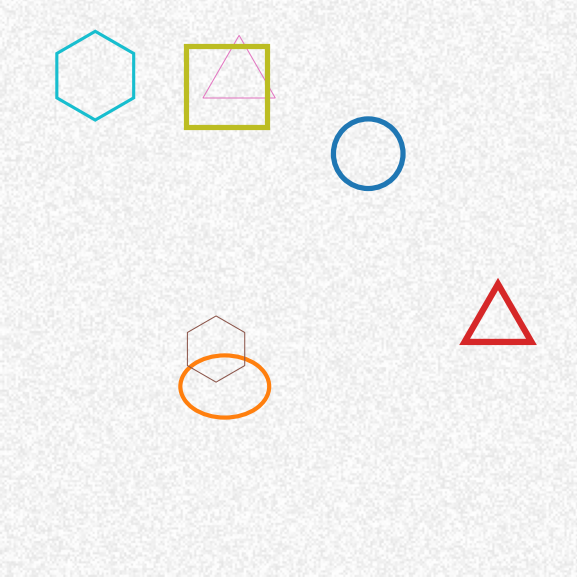[{"shape": "circle", "thickness": 2.5, "radius": 0.3, "center": [0.638, 0.733]}, {"shape": "oval", "thickness": 2, "radius": 0.38, "center": [0.389, 0.33]}, {"shape": "triangle", "thickness": 3, "radius": 0.33, "center": [0.862, 0.44]}, {"shape": "hexagon", "thickness": 0.5, "radius": 0.29, "center": [0.374, 0.395]}, {"shape": "triangle", "thickness": 0.5, "radius": 0.36, "center": [0.414, 0.866]}, {"shape": "square", "thickness": 2.5, "radius": 0.35, "center": [0.392, 0.849]}, {"shape": "hexagon", "thickness": 1.5, "radius": 0.38, "center": [0.165, 0.868]}]